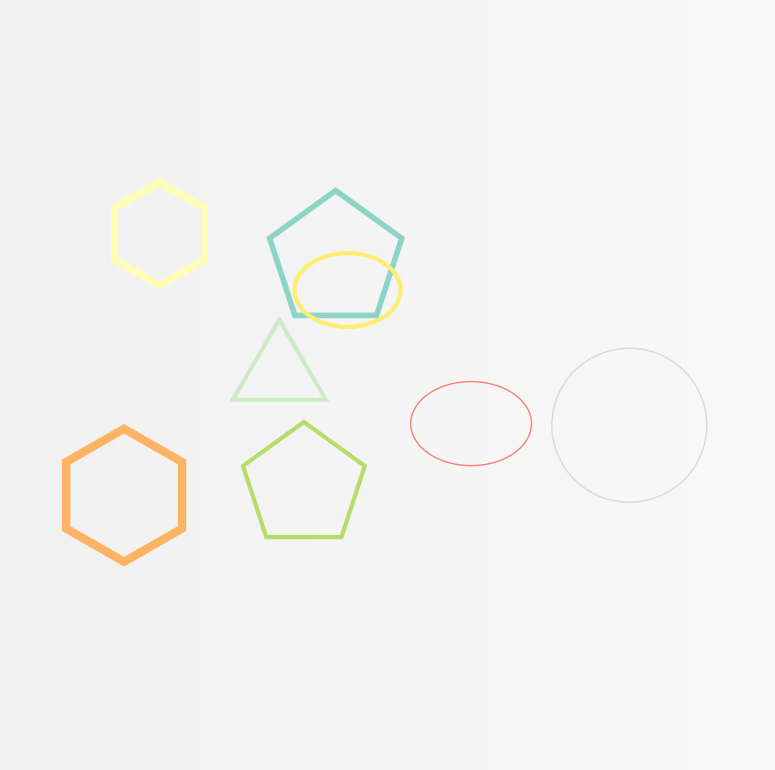[{"shape": "pentagon", "thickness": 2, "radius": 0.45, "center": [0.433, 0.663]}, {"shape": "hexagon", "thickness": 2.5, "radius": 0.34, "center": [0.206, 0.696]}, {"shape": "oval", "thickness": 0.5, "radius": 0.39, "center": [0.608, 0.45]}, {"shape": "hexagon", "thickness": 3, "radius": 0.43, "center": [0.16, 0.357]}, {"shape": "pentagon", "thickness": 1.5, "radius": 0.41, "center": [0.392, 0.369]}, {"shape": "circle", "thickness": 0.5, "radius": 0.5, "center": [0.812, 0.448]}, {"shape": "triangle", "thickness": 1.5, "radius": 0.35, "center": [0.36, 0.515]}, {"shape": "oval", "thickness": 1.5, "radius": 0.34, "center": [0.448, 0.623]}]